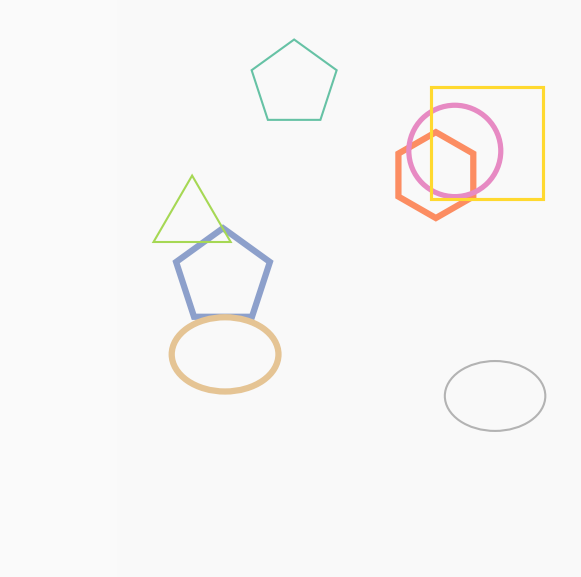[{"shape": "pentagon", "thickness": 1, "radius": 0.38, "center": [0.506, 0.854]}, {"shape": "hexagon", "thickness": 3, "radius": 0.37, "center": [0.75, 0.696]}, {"shape": "pentagon", "thickness": 3, "radius": 0.42, "center": [0.384, 0.519]}, {"shape": "circle", "thickness": 2.5, "radius": 0.4, "center": [0.782, 0.738]}, {"shape": "triangle", "thickness": 1, "radius": 0.38, "center": [0.331, 0.618]}, {"shape": "square", "thickness": 1.5, "radius": 0.48, "center": [0.838, 0.751]}, {"shape": "oval", "thickness": 3, "radius": 0.46, "center": [0.387, 0.386]}, {"shape": "oval", "thickness": 1, "radius": 0.43, "center": [0.852, 0.313]}]